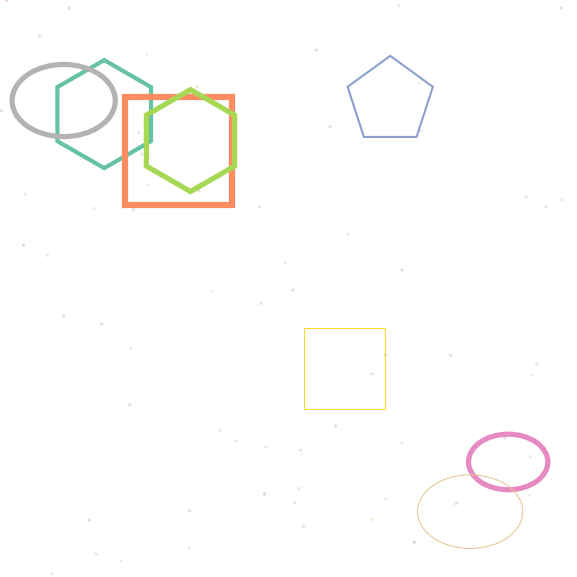[{"shape": "hexagon", "thickness": 2, "radius": 0.47, "center": [0.18, 0.802]}, {"shape": "square", "thickness": 3, "radius": 0.47, "center": [0.309, 0.737]}, {"shape": "pentagon", "thickness": 1, "radius": 0.39, "center": [0.676, 0.825]}, {"shape": "oval", "thickness": 2.5, "radius": 0.34, "center": [0.88, 0.199]}, {"shape": "hexagon", "thickness": 2.5, "radius": 0.44, "center": [0.33, 0.756]}, {"shape": "square", "thickness": 0.5, "radius": 0.35, "center": [0.597, 0.36]}, {"shape": "oval", "thickness": 0.5, "radius": 0.46, "center": [0.814, 0.113]}, {"shape": "oval", "thickness": 2.5, "radius": 0.45, "center": [0.11, 0.825]}]